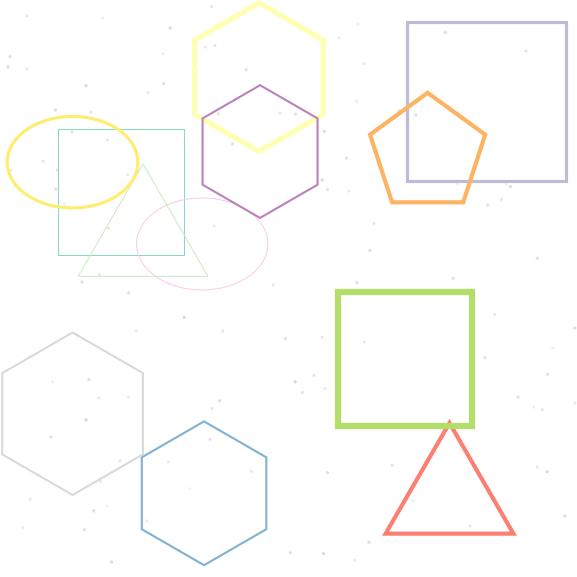[{"shape": "square", "thickness": 0.5, "radius": 0.55, "center": [0.21, 0.666]}, {"shape": "hexagon", "thickness": 2.5, "radius": 0.64, "center": [0.448, 0.866]}, {"shape": "square", "thickness": 1.5, "radius": 0.69, "center": [0.843, 0.823]}, {"shape": "triangle", "thickness": 2, "radius": 0.64, "center": [0.778, 0.139]}, {"shape": "hexagon", "thickness": 1, "radius": 0.62, "center": [0.353, 0.145]}, {"shape": "pentagon", "thickness": 2, "radius": 0.52, "center": [0.74, 0.734]}, {"shape": "square", "thickness": 3, "radius": 0.58, "center": [0.702, 0.378]}, {"shape": "oval", "thickness": 0.5, "radius": 0.57, "center": [0.35, 0.577]}, {"shape": "hexagon", "thickness": 1, "radius": 0.7, "center": [0.126, 0.283]}, {"shape": "hexagon", "thickness": 1, "radius": 0.57, "center": [0.45, 0.737]}, {"shape": "triangle", "thickness": 0.5, "radius": 0.65, "center": [0.248, 0.586]}, {"shape": "oval", "thickness": 1.5, "radius": 0.57, "center": [0.126, 0.718]}]